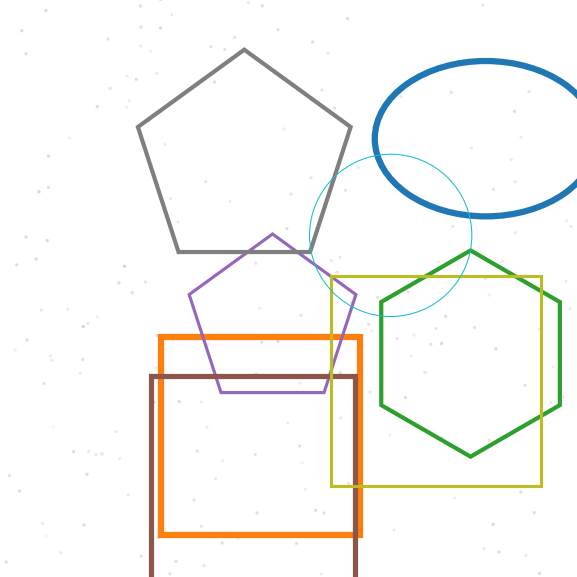[{"shape": "oval", "thickness": 3, "radius": 0.96, "center": [0.841, 0.759]}, {"shape": "square", "thickness": 3, "radius": 0.86, "center": [0.451, 0.244]}, {"shape": "hexagon", "thickness": 2, "radius": 0.89, "center": [0.815, 0.387]}, {"shape": "pentagon", "thickness": 1.5, "radius": 0.76, "center": [0.472, 0.442]}, {"shape": "square", "thickness": 2.5, "radius": 0.88, "center": [0.438, 0.172]}, {"shape": "pentagon", "thickness": 2, "radius": 0.97, "center": [0.423, 0.719]}, {"shape": "square", "thickness": 1.5, "radius": 0.91, "center": [0.755, 0.34]}, {"shape": "circle", "thickness": 0.5, "radius": 0.7, "center": [0.677, 0.592]}]